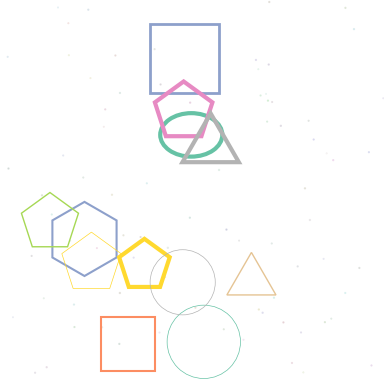[{"shape": "circle", "thickness": 0.5, "radius": 0.48, "center": [0.529, 0.112]}, {"shape": "oval", "thickness": 3, "radius": 0.4, "center": [0.497, 0.65]}, {"shape": "square", "thickness": 1.5, "radius": 0.35, "center": [0.332, 0.107]}, {"shape": "square", "thickness": 2, "radius": 0.45, "center": [0.479, 0.847]}, {"shape": "hexagon", "thickness": 1.5, "radius": 0.48, "center": [0.219, 0.379]}, {"shape": "pentagon", "thickness": 3, "radius": 0.39, "center": [0.477, 0.71]}, {"shape": "pentagon", "thickness": 1, "radius": 0.39, "center": [0.13, 0.422]}, {"shape": "pentagon", "thickness": 0.5, "radius": 0.4, "center": [0.237, 0.316]}, {"shape": "pentagon", "thickness": 3, "radius": 0.35, "center": [0.375, 0.311]}, {"shape": "triangle", "thickness": 1, "radius": 0.37, "center": [0.653, 0.271]}, {"shape": "triangle", "thickness": 3, "radius": 0.42, "center": [0.547, 0.621]}, {"shape": "circle", "thickness": 0.5, "radius": 0.42, "center": [0.475, 0.267]}]